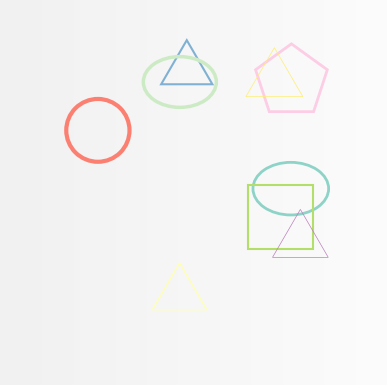[{"shape": "oval", "thickness": 2, "radius": 0.49, "center": [0.75, 0.51]}, {"shape": "triangle", "thickness": 1, "radius": 0.4, "center": [0.463, 0.236]}, {"shape": "circle", "thickness": 3, "radius": 0.41, "center": [0.253, 0.661]}, {"shape": "triangle", "thickness": 1.5, "radius": 0.38, "center": [0.482, 0.819]}, {"shape": "square", "thickness": 1.5, "radius": 0.42, "center": [0.724, 0.436]}, {"shape": "pentagon", "thickness": 2, "radius": 0.49, "center": [0.752, 0.789]}, {"shape": "triangle", "thickness": 0.5, "radius": 0.42, "center": [0.775, 0.373]}, {"shape": "oval", "thickness": 2.5, "radius": 0.47, "center": [0.464, 0.787]}, {"shape": "triangle", "thickness": 0.5, "radius": 0.42, "center": [0.708, 0.791]}]